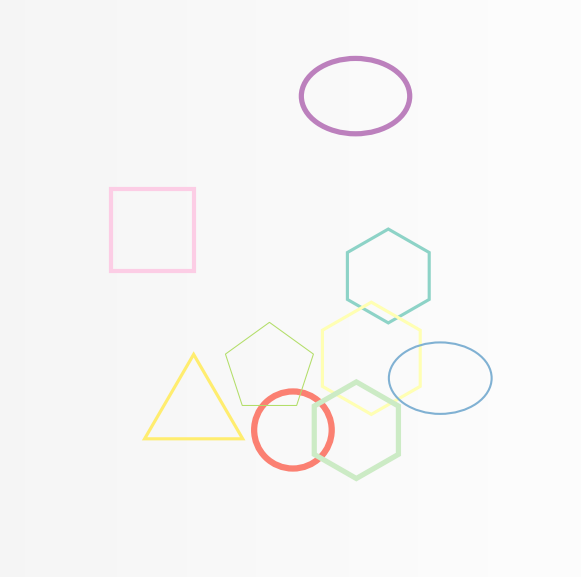[{"shape": "hexagon", "thickness": 1.5, "radius": 0.41, "center": [0.668, 0.521]}, {"shape": "hexagon", "thickness": 1.5, "radius": 0.49, "center": [0.639, 0.379]}, {"shape": "circle", "thickness": 3, "radius": 0.33, "center": [0.504, 0.255]}, {"shape": "oval", "thickness": 1, "radius": 0.44, "center": [0.757, 0.344]}, {"shape": "pentagon", "thickness": 0.5, "radius": 0.4, "center": [0.464, 0.361]}, {"shape": "square", "thickness": 2, "radius": 0.36, "center": [0.263, 0.601]}, {"shape": "oval", "thickness": 2.5, "radius": 0.47, "center": [0.612, 0.833]}, {"shape": "hexagon", "thickness": 2.5, "radius": 0.42, "center": [0.613, 0.254]}, {"shape": "triangle", "thickness": 1.5, "radius": 0.49, "center": [0.333, 0.288]}]